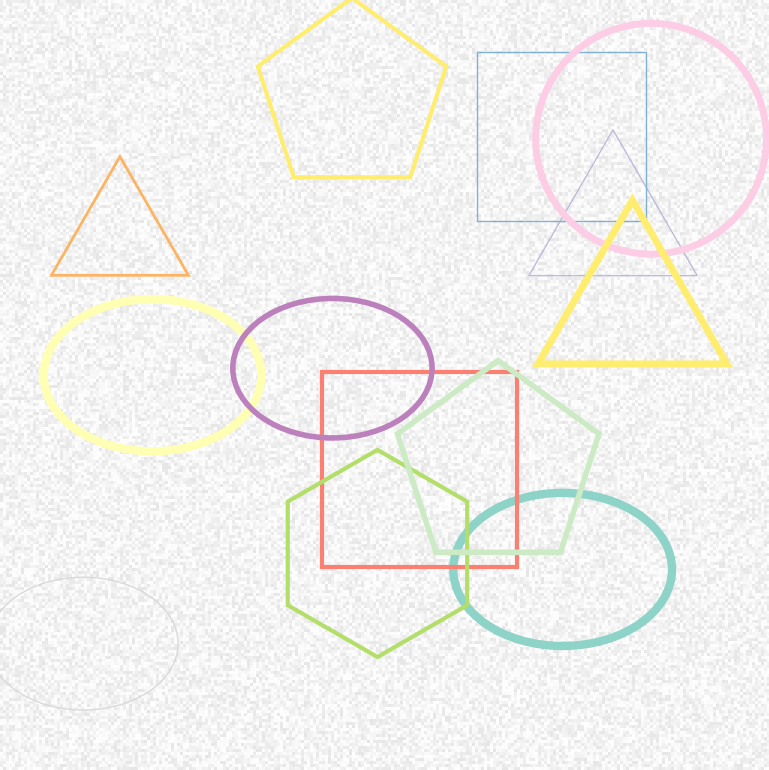[{"shape": "oval", "thickness": 3, "radius": 0.71, "center": [0.731, 0.26]}, {"shape": "oval", "thickness": 3, "radius": 0.71, "center": [0.198, 0.513]}, {"shape": "triangle", "thickness": 0.5, "radius": 0.63, "center": [0.796, 0.705]}, {"shape": "square", "thickness": 1.5, "radius": 0.63, "center": [0.545, 0.39]}, {"shape": "square", "thickness": 0.5, "radius": 0.55, "center": [0.729, 0.823]}, {"shape": "triangle", "thickness": 1, "radius": 0.51, "center": [0.156, 0.694]}, {"shape": "hexagon", "thickness": 1.5, "radius": 0.67, "center": [0.49, 0.281]}, {"shape": "circle", "thickness": 2.5, "radius": 0.75, "center": [0.846, 0.82]}, {"shape": "oval", "thickness": 0.5, "radius": 0.62, "center": [0.108, 0.164]}, {"shape": "oval", "thickness": 2, "radius": 0.65, "center": [0.432, 0.522]}, {"shape": "pentagon", "thickness": 2, "radius": 0.69, "center": [0.647, 0.394]}, {"shape": "pentagon", "thickness": 1.5, "radius": 0.64, "center": [0.457, 0.874]}, {"shape": "triangle", "thickness": 2.5, "radius": 0.71, "center": [0.821, 0.598]}]